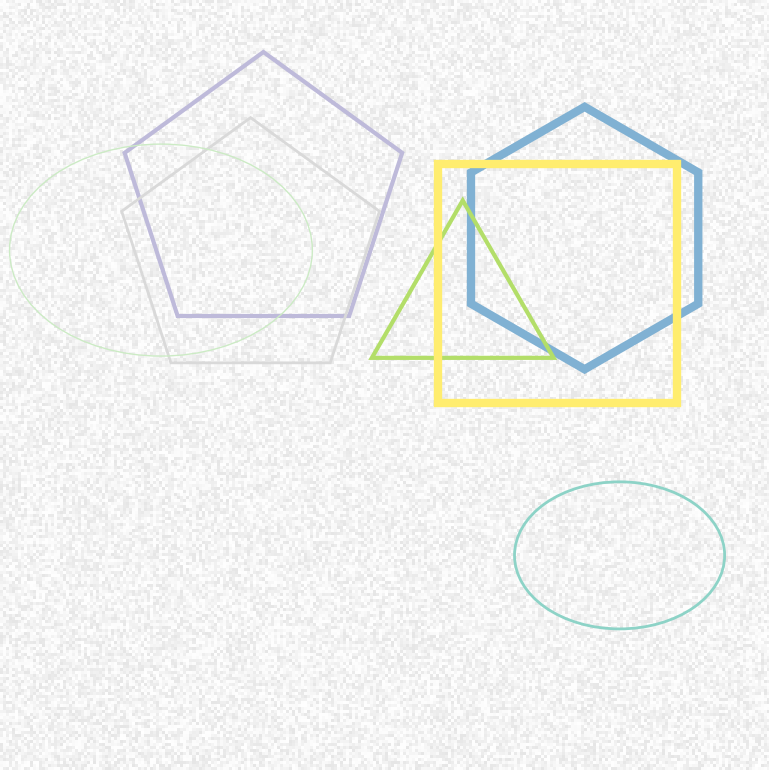[{"shape": "oval", "thickness": 1, "radius": 0.68, "center": [0.805, 0.279]}, {"shape": "pentagon", "thickness": 1.5, "radius": 0.95, "center": [0.342, 0.743]}, {"shape": "hexagon", "thickness": 3, "radius": 0.85, "center": [0.759, 0.691]}, {"shape": "triangle", "thickness": 1.5, "radius": 0.68, "center": [0.601, 0.603]}, {"shape": "pentagon", "thickness": 1, "radius": 0.88, "center": [0.325, 0.671]}, {"shape": "oval", "thickness": 0.5, "radius": 0.98, "center": [0.209, 0.675]}, {"shape": "square", "thickness": 3, "radius": 0.78, "center": [0.724, 0.632]}]